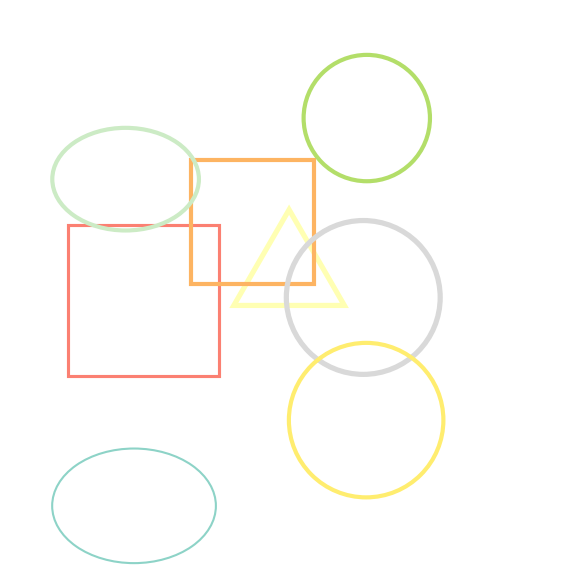[{"shape": "oval", "thickness": 1, "radius": 0.71, "center": [0.232, 0.123]}, {"shape": "triangle", "thickness": 2.5, "radius": 0.55, "center": [0.501, 0.526]}, {"shape": "square", "thickness": 1.5, "radius": 0.65, "center": [0.249, 0.479]}, {"shape": "square", "thickness": 2, "radius": 0.54, "center": [0.437, 0.614]}, {"shape": "circle", "thickness": 2, "radius": 0.55, "center": [0.635, 0.795]}, {"shape": "circle", "thickness": 2.5, "radius": 0.67, "center": [0.629, 0.484]}, {"shape": "oval", "thickness": 2, "radius": 0.63, "center": [0.218, 0.689]}, {"shape": "circle", "thickness": 2, "radius": 0.67, "center": [0.634, 0.272]}]